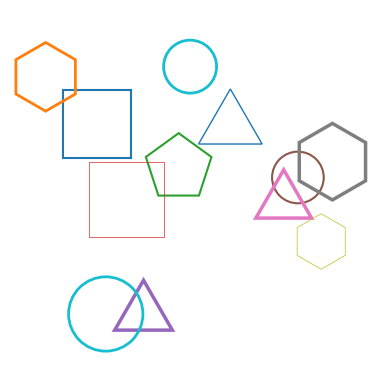[{"shape": "square", "thickness": 1.5, "radius": 0.44, "center": [0.253, 0.678]}, {"shape": "triangle", "thickness": 1, "radius": 0.48, "center": [0.598, 0.674]}, {"shape": "hexagon", "thickness": 2, "radius": 0.45, "center": [0.119, 0.8]}, {"shape": "pentagon", "thickness": 1.5, "radius": 0.45, "center": [0.464, 0.565]}, {"shape": "square", "thickness": 0.5, "radius": 0.49, "center": [0.328, 0.482]}, {"shape": "triangle", "thickness": 2.5, "radius": 0.43, "center": [0.373, 0.186]}, {"shape": "circle", "thickness": 1.5, "radius": 0.34, "center": [0.774, 0.539]}, {"shape": "triangle", "thickness": 2.5, "radius": 0.42, "center": [0.737, 0.475]}, {"shape": "hexagon", "thickness": 2.5, "radius": 0.5, "center": [0.863, 0.58]}, {"shape": "hexagon", "thickness": 0.5, "radius": 0.36, "center": [0.834, 0.373]}, {"shape": "circle", "thickness": 2, "radius": 0.34, "center": [0.494, 0.827]}, {"shape": "circle", "thickness": 2, "radius": 0.48, "center": [0.275, 0.184]}]